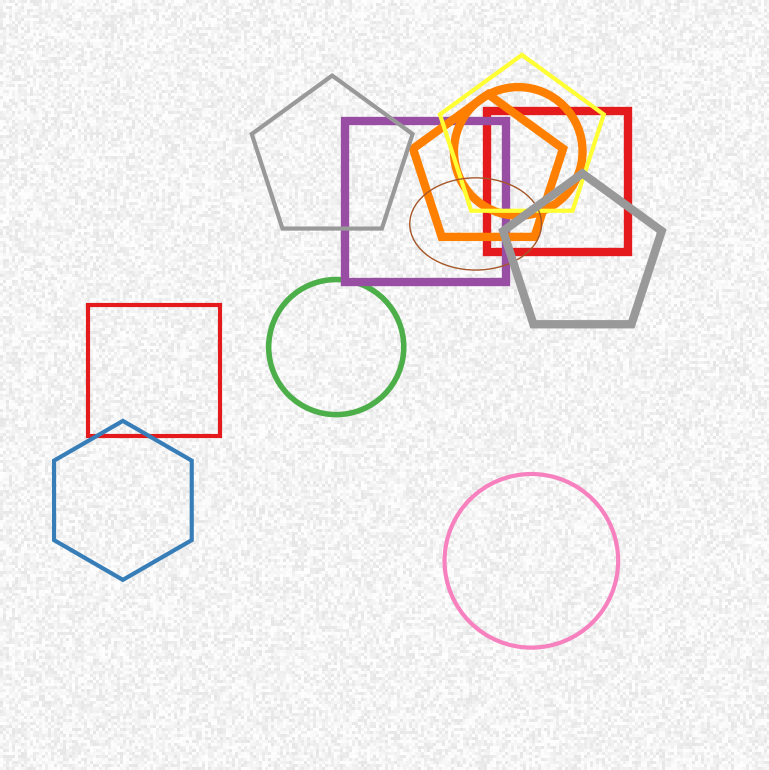[{"shape": "square", "thickness": 1.5, "radius": 0.43, "center": [0.2, 0.519]}, {"shape": "square", "thickness": 3, "radius": 0.46, "center": [0.724, 0.764]}, {"shape": "hexagon", "thickness": 1.5, "radius": 0.52, "center": [0.16, 0.35]}, {"shape": "circle", "thickness": 2, "radius": 0.44, "center": [0.437, 0.549]}, {"shape": "square", "thickness": 3, "radius": 0.52, "center": [0.552, 0.738]}, {"shape": "pentagon", "thickness": 3, "radius": 0.51, "center": [0.634, 0.775]}, {"shape": "circle", "thickness": 3, "radius": 0.42, "center": [0.673, 0.803]}, {"shape": "pentagon", "thickness": 1.5, "radius": 0.56, "center": [0.678, 0.817]}, {"shape": "oval", "thickness": 0.5, "radius": 0.43, "center": [0.618, 0.709]}, {"shape": "circle", "thickness": 1.5, "radius": 0.56, "center": [0.69, 0.272]}, {"shape": "pentagon", "thickness": 1.5, "radius": 0.55, "center": [0.431, 0.792]}, {"shape": "pentagon", "thickness": 3, "radius": 0.54, "center": [0.756, 0.666]}]